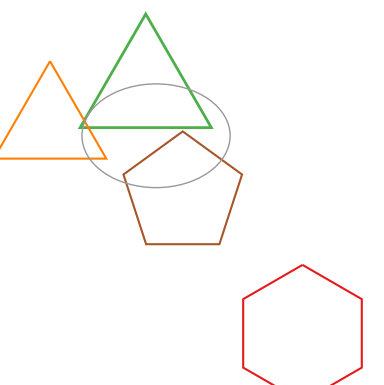[{"shape": "hexagon", "thickness": 1.5, "radius": 0.89, "center": [0.786, 0.134]}, {"shape": "triangle", "thickness": 2, "radius": 0.98, "center": [0.379, 0.767]}, {"shape": "triangle", "thickness": 1.5, "radius": 0.84, "center": [0.13, 0.672]}, {"shape": "pentagon", "thickness": 1.5, "radius": 0.81, "center": [0.475, 0.497]}, {"shape": "oval", "thickness": 1, "radius": 0.96, "center": [0.405, 0.647]}]